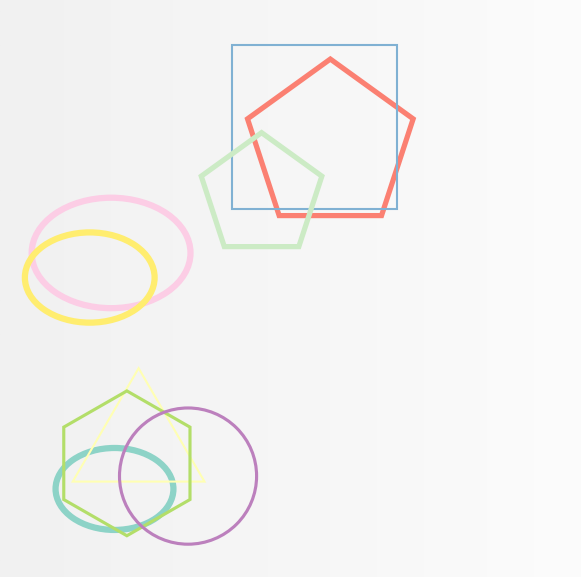[{"shape": "oval", "thickness": 3, "radius": 0.51, "center": [0.197, 0.152]}, {"shape": "triangle", "thickness": 1, "radius": 0.65, "center": [0.238, 0.231]}, {"shape": "pentagon", "thickness": 2.5, "radius": 0.75, "center": [0.568, 0.747]}, {"shape": "square", "thickness": 1, "radius": 0.71, "center": [0.541, 0.779]}, {"shape": "hexagon", "thickness": 1.5, "radius": 0.63, "center": [0.218, 0.197]}, {"shape": "oval", "thickness": 3, "radius": 0.68, "center": [0.191, 0.561]}, {"shape": "circle", "thickness": 1.5, "radius": 0.59, "center": [0.324, 0.175]}, {"shape": "pentagon", "thickness": 2.5, "radius": 0.55, "center": [0.45, 0.66]}, {"shape": "oval", "thickness": 3, "radius": 0.56, "center": [0.154, 0.519]}]